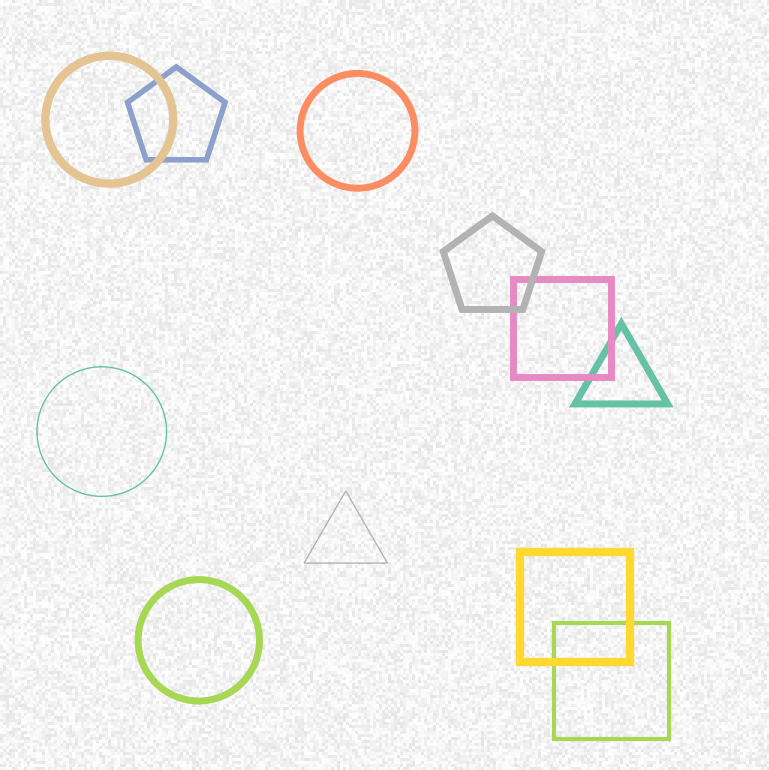[{"shape": "triangle", "thickness": 2.5, "radius": 0.35, "center": [0.807, 0.51]}, {"shape": "circle", "thickness": 0.5, "radius": 0.42, "center": [0.132, 0.439]}, {"shape": "circle", "thickness": 2.5, "radius": 0.37, "center": [0.464, 0.83]}, {"shape": "pentagon", "thickness": 2, "radius": 0.33, "center": [0.229, 0.846]}, {"shape": "square", "thickness": 2.5, "radius": 0.32, "center": [0.729, 0.574]}, {"shape": "square", "thickness": 1.5, "radius": 0.38, "center": [0.794, 0.116]}, {"shape": "circle", "thickness": 2.5, "radius": 0.39, "center": [0.258, 0.168]}, {"shape": "square", "thickness": 3, "radius": 0.36, "center": [0.746, 0.212]}, {"shape": "circle", "thickness": 3, "radius": 0.42, "center": [0.142, 0.845]}, {"shape": "triangle", "thickness": 0.5, "radius": 0.31, "center": [0.449, 0.3]}, {"shape": "pentagon", "thickness": 2.5, "radius": 0.34, "center": [0.64, 0.652]}]